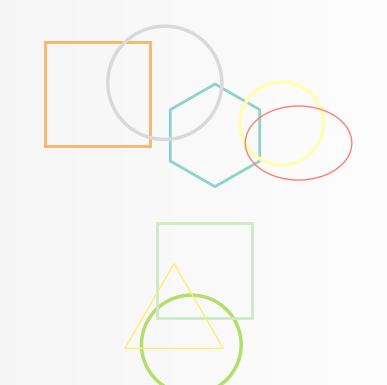[{"shape": "hexagon", "thickness": 2, "radius": 0.67, "center": [0.555, 0.648]}, {"shape": "circle", "thickness": 2.5, "radius": 0.54, "center": [0.727, 0.679]}, {"shape": "oval", "thickness": 1, "radius": 0.69, "center": [0.77, 0.628]}, {"shape": "square", "thickness": 2, "radius": 0.67, "center": [0.251, 0.755]}, {"shape": "circle", "thickness": 2.5, "radius": 0.64, "center": [0.494, 0.105]}, {"shape": "circle", "thickness": 2.5, "radius": 0.74, "center": [0.425, 0.785]}, {"shape": "square", "thickness": 2, "radius": 0.61, "center": [0.529, 0.297]}, {"shape": "triangle", "thickness": 1, "radius": 0.73, "center": [0.449, 0.169]}]